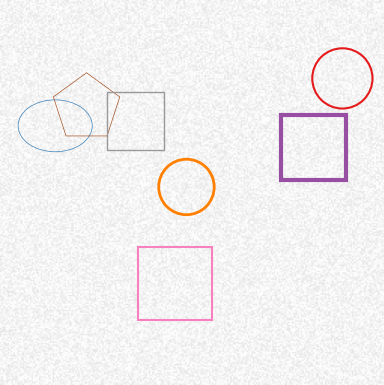[{"shape": "circle", "thickness": 1.5, "radius": 0.39, "center": [0.889, 0.796]}, {"shape": "oval", "thickness": 0.5, "radius": 0.48, "center": [0.143, 0.673]}, {"shape": "square", "thickness": 3, "radius": 0.42, "center": [0.813, 0.617]}, {"shape": "circle", "thickness": 2, "radius": 0.36, "center": [0.484, 0.514]}, {"shape": "pentagon", "thickness": 0.5, "radius": 0.45, "center": [0.225, 0.72]}, {"shape": "square", "thickness": 1.5, "radius": 0.47, "center": [0.455, 0.263]}, {"shape": "square", "thickness": 1, "radius": 0.37, "center": [0.352, 0.686]}]